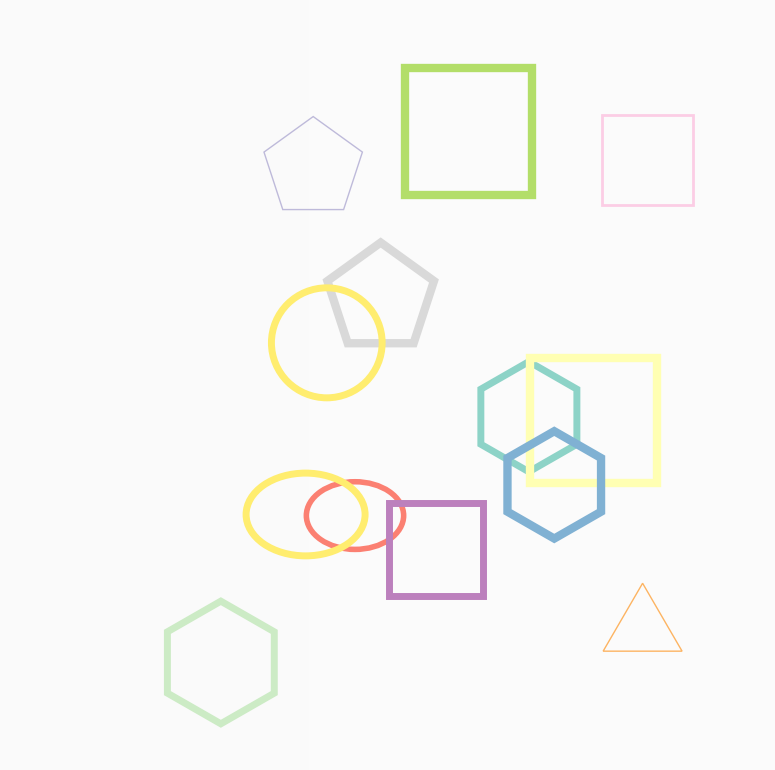[{"shape": "hexagon", "thickness": 2.5, "radius": 0.36, "center": [0.682, 0.459]}, {"shape": "square", "thickness": 3, "radius": 0.41, "center": [0.766, 0.454]}, {"shape": "pentagon", "thickness": 0.5, "radius": 0.33, "center": [0.404, 0.782]}, {"shape": "oval", "thickness": 2, "radius": 0.31, "center": [0.458, 0.33]}, {"shape": "hexagon", "thickness": 3, "radius": 0.35, "center": [0.715, 0.37]}, {"shape": "triangle", "thickness": 0.5, "radius": 0.29, "center": [0.829, 0.184]}, {"shape": "square", "thickness": 3, "radius": 0.41, "center": [0.605, 0.829]}, {"shape": "square", "thickness": 1, "radius": 0.29, "center": [0.836, 0.792]}, {"shape": "pentagon", "thickness": 3, "radius": 0.36, "center": [0.491, 0.613]}, {"shape": "square", "thickness": 2.5, "radius": 0.3, "center": [0.563, 0.287]}, {"shape": "hexagon", "thickness": 2.5, "radius": 0.4, "center": [0.285, 0.14]}, {"shape": "circle", "thickness": 2.5, "radius": 0.36, "center": [0.422, 0.555]}, {"shape": "oval", "thickness": 2.5, "radius": 0.38, "center": [0.394, 0.332]}]